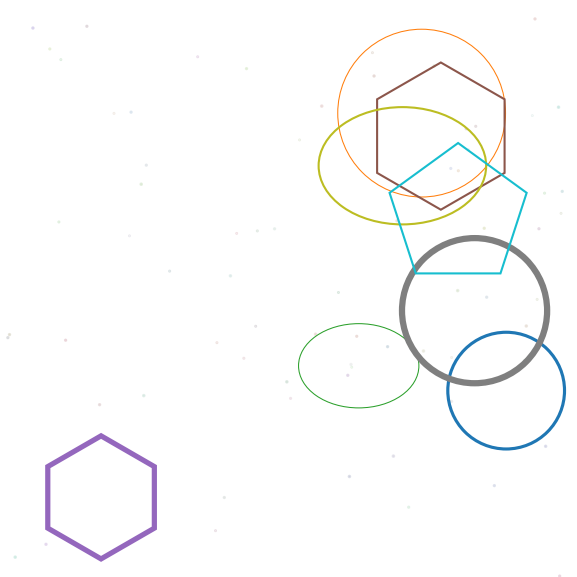[{"shape": "circle", "thickness": 1.5, "radius": 0.51, "center": [0.876, 0.323]}, {"shape": "circle", "thickness": 0.5, "radius": 0.73, "center": [0.73, 0.803]}, {"shape": "oval", "thickness": 0.5, "radius": 0.52, "center": [0.621, 0.366]}, {"shape": "hexagon", "thickness": 2.5, "radius": 0.53, "center": [0.175, 0.138]}, {"shape": "hexagon", "thickness": 1, "radius": 0.64, "center": [0.763, 0.763]}, {"shape": "circle", "thickness": 3, "radius": 0.63, "center": [0.822, 0.461]}, {"shape": "oval", "thickness": 1, "radius": 0.73, "center": [0.697, 0.712]}, {"shape": "pentagon", "thickness": 1, "radius": 0.62, "center": [0.793, 0.627]}]